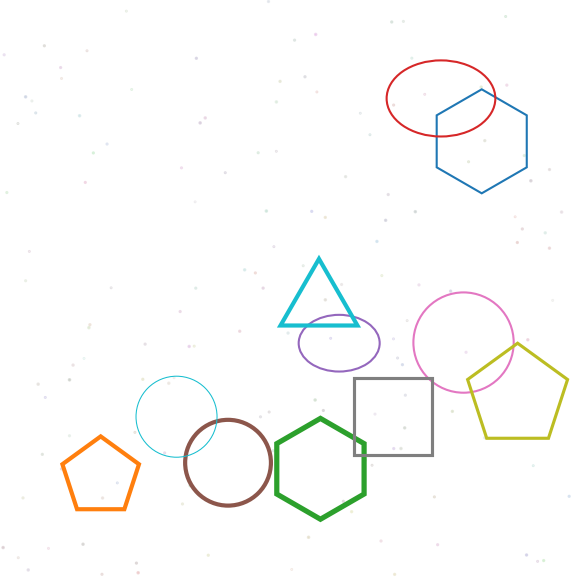[{"shape": "hexagon", "thickness": 1, "radius": 0.45, "center": [0.834, 0.754]}, {"shape": "pentagon", "thickness": 2, "radius": 0.35, "center": [0.174, 0.174]}, {"shape": "hexagon", "thickness": 2.5, "radius": 0.44, "center": [0.555, 0.187]}, {"shape": "oval", "thickness": 1, "radius": 0.47, "center": [0.764, 0.829]}, {"shape": "oval", "thickness": 1, "radius": 0.35, "center": [0.587, 0.405]}, {"shape": "circle", "thickness": 2, "radius": 0.37, "center": [0.395, 0.198]}, {"shape": "circle", "thickness": 1, "radius": 0.43, "center": [0.803, 0.406]}, {"shape": "square", "thickness": 1.5, "radius": 0.34, "center": [0.68, 0.278]}, {"shape": "pentagon", "thickness": 1.5, "radius": 0.45, "center": [0.896, 0.314]}, {"shape": "circle", "thickness": 0.5, "radius": 0.35, "center": [0.306, 0.278]}, {"shape": "triangle", "thickness": 2, "radius": 0.38, "center": [0.552, 0.474]}]